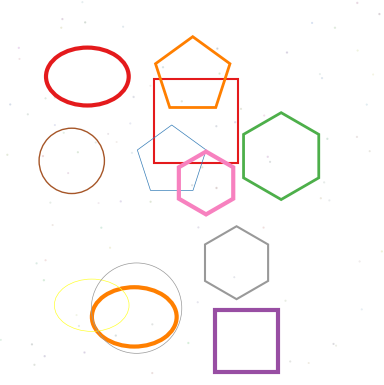[{"shape": "oval", "thickness": 3, "radius": 0.54, "center": [0.227, 0.801]}, {"shape": "square", "thickness": 1.5, "radius": 0.55, "center": [0.509, 0.686]}, {"shape": "pentagon", "thickness": 0.5, "radius": 0.47, "center": [0.446, 0.581]}, {"shape": "hexagon", "thickness": 2, "radius": 0.56, "center": [0.73, 0.595]}, {"shape": "square", "thickness": 3, "radius": 0.4, "center": [0.64, 0.115]}, {"shape": "pentagon", "thickness": 2, "radius": 0.51, "center": [0.501, 0.803]}, {"shape": "oval", "thickness": 3, "radius": 0.55, "center": [0.349, 0.177]}, {"shape": "oval", "thickness": 0.5, "radius": 0.49, "center": [0.238, 0.207]}, {"shape": "circle", "thickness": 1, "radius": 0.42, "center": [0.186, 0.582]}, {"shape": "hexagon", "thickness": 3, "radius": 0.41, "center": [0.535, 0.525]}, {"shape": "circle", "thickness": 0.5, "radius": 0.59, "center": [0.355, 0.2]}, {"shape": "hexagon", "thickness": 1.5, "radius": 0.47, "center": [0.614, 0.318]}]